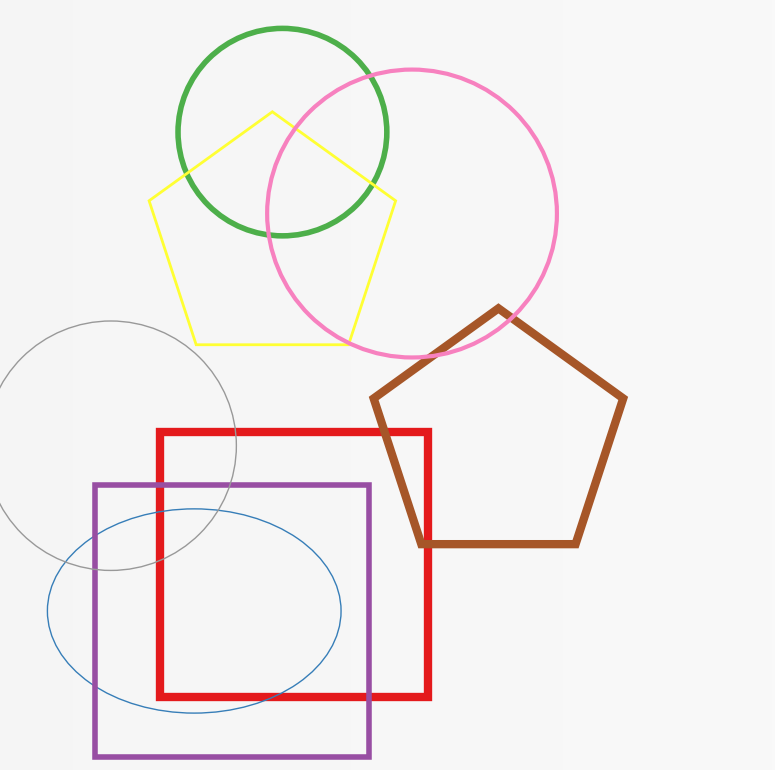[{"shape": "square", "thickness": 3, "radius": 0.86, "center": [0.379, 0.267]}, {"shape": "oval", "thickness": 0.5, "radius": 0.95, "center": [0.251, 0.207]}, {"shape": "circle", "thickness": 2, "radius": 0.67, "center": [0.364, 0.828]}, {"shape": "square", "thickness": 2, "radius": 0.88, "center": [0.299, 0.194]}, {"shape": "pentagon", "thickness": 1, "radius": 0.84, "center": [0.351, 0.688]}, {"shape": "pentagon", "thickness": 3, "radius": 0.85, "center": [0.643, 0.43]}, {"shape": "circle", "thickness": 1.5, "radius": 0.93, "center": [0.532, 0.723]}, {"shape": "circle", "thickness": 0.5, "radius": 0.81, "center": [0.143, 0.421]}]